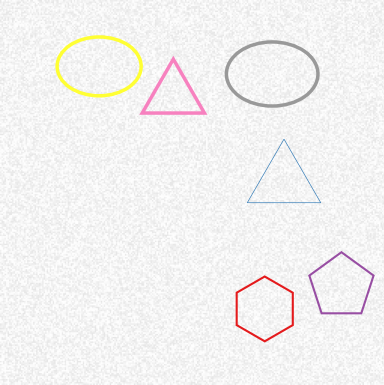[{"shape": "hexagon", "thickness": 1.5, "radius": 0.42, "center": [0.688, 0.198]}, {"shape": "triangle", "thickness": 0.5, "radius": 0.55, "center": [0.738, 0.529]}, {"shape": "pentagon", "thickness": 1.5, "radius": 0.44, "center": [0.887, 0.257]}, {"shape": "oval", "thickness": 2.5, "radius": 0.55, "center": [0.258, 0.828]}, {"shape": "triangle", "thickness": 2.5, "radius": 0.47, "center": [0.45, 0.753]}, {"shape": "oval", "thickness": 2.5, "radius": 0.59, "center": [0.707, 0.808]}]